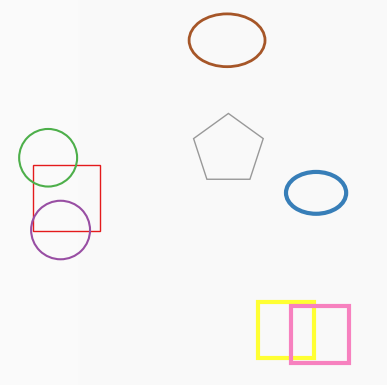[{"shape": "square", "thickness": 1, "radius": 0.43, "center": [0.171, 0.485]}, {"shape": "oval", "thickness": 3, "radius": 0.39, "center": [0.816, 0.499]}, {"shape": "circle", "thickness": 1.5, "radius": 0.37, "center": [0.124, 0.59]}, {"shape": "circle", "thickness": 1.5, "radius": 0.38, "center": [0.156, 0.403]}, {"shape": "square", "thickness": 3, "radius": 0.36, "center": [0.738, 0.143]}, {"shape": "oval", "thickness": 2, "radius": 0.49, "center": [0.586, 0.895]}, {"shape": "square", "thickness": 3, "radius": 0.37, "center": [0.827, 0.131]}, {"shape": "pentagon", "thickness": 1, "radius": 0.47, "center": [0.589, 0.611]}]